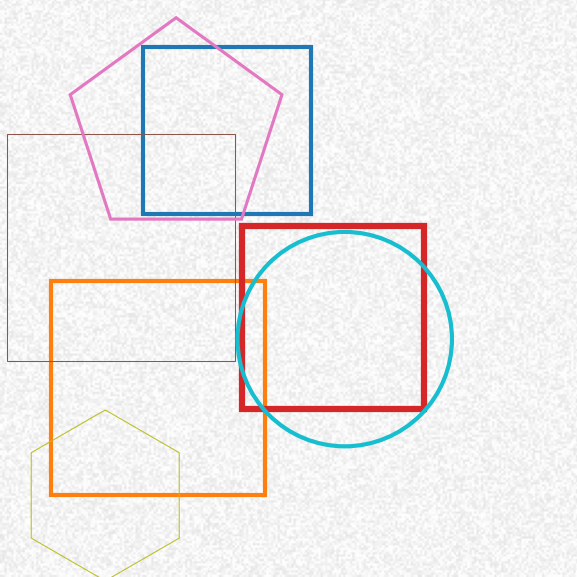[{"shape": "square", "thickness": 2, "radius": 0.73, "center": [0.393, 0.773]}, {"shape": "square", "thickness": 2, "radius": 0.93, "center": [0.273, 0.328]}, {"shape": "square", "thickness": 3, "radius": 0.79, "center": [0.577, 0.449]}, {"shape": "square", "thickness": 0.5, "radius": 0.98, "center": [0.21, 0.571]}, {"shape": "pentagon", "thickness": 1.5, "radius": 0.96, "center": [0.305, 0.776]}, {"shape": "hexagon", "thickness": 0.5, "radius": 0.74, "center": [0.182, 0.141]}, {"shape": "circle", "thickness": 2, "radius": 0.93, "center": [0.597, 0.412]}]